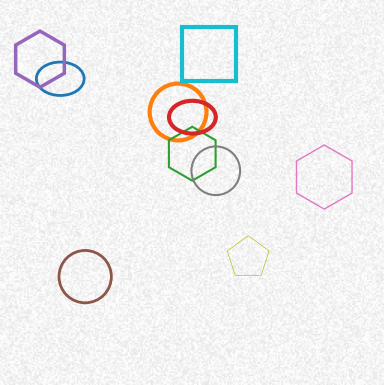[{"shape": "oval", "thickness": 2, "radius": 0.31, "center": [0.157, 0.795]}, {"shape": "circle", "thickness": 3, "radius": 0.37, "center": [0.463, 0.709]}, {"shape": "hexagon", "thickness": 1.5, "radius": 0.35, "center": [0.499, 0.601]}, {"shape": "oval", "thickness": 3, "radius": 0.3, "center": [0.5, 0.696]}, {"shape": "hexagon", "thickness": 2.5, "radius": 0.36, "center": [0.104, 0.846]}, {"shape": "circle", "thickness": 2, "radius": 0.34, "center": [0.221, 0.281]}, {"shape": "hexagon", "thickness": 1, "radius": 0.42, "center": [0.842, 0.54]}, {"shape": "circle", "thickness": 1.5, "radius": 0.32, "center": [0.56, 0.556]}, {"shape": "pentagon", "thickness": 0.5, "radius": 0.29, "center": [0.645, 0.331]}, {"shape": "square", "thickness": 3, "radius": 0.35, "center": [0.543, 0.86]}]